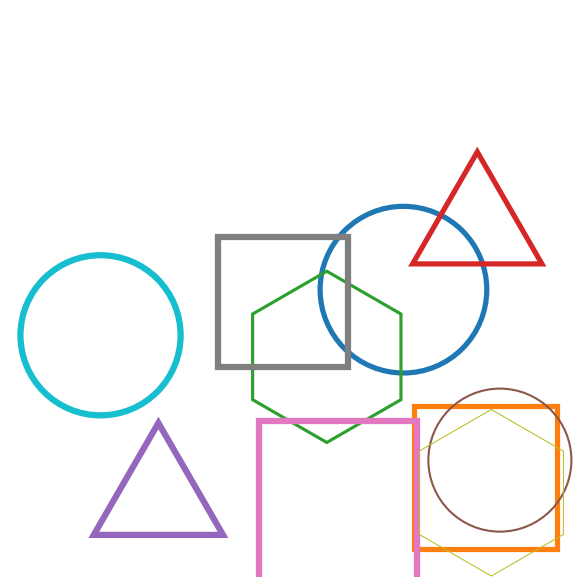[{"shape": "circle", "thickness": 2.5, "radius": 0.72, "center": [0.699, 0.498]}, {"shape": "square", "thickness": 2.5, "radius": 0.62, "center": [0.841, 0.172]}, {"shape": "hexagon", "thickness": 1.5, "radius": 0.74, "center": [0.566, 0.381]}, {"shape": "triangle", "thickness": 2.5, "radius": 0.65, "center": [0.826, 0.607]}, {"shape": "triangle", "thickness": 3, "radius": 0.65, "center": [0.274, 0.138]}, {"shape": "circle", "thickness": 1, "radius": 0.62, "center": [0.866, 0.202]}, {"shape": "square", "thickness": 3, "radius": 0.69, "center": [0.585, 0.133]}, {"shape": "square", "thickness": 3, "radius": 0.56, "center": [0.49, 0.477]}, {"shape": "hexagon", "thickness": 0.5, "radius": 0.72, "center": [0.851, 0.146]}, {"shape": "circle", "thickness": 3, "radius": 0.69, "center": [0.174, 0.419]}]